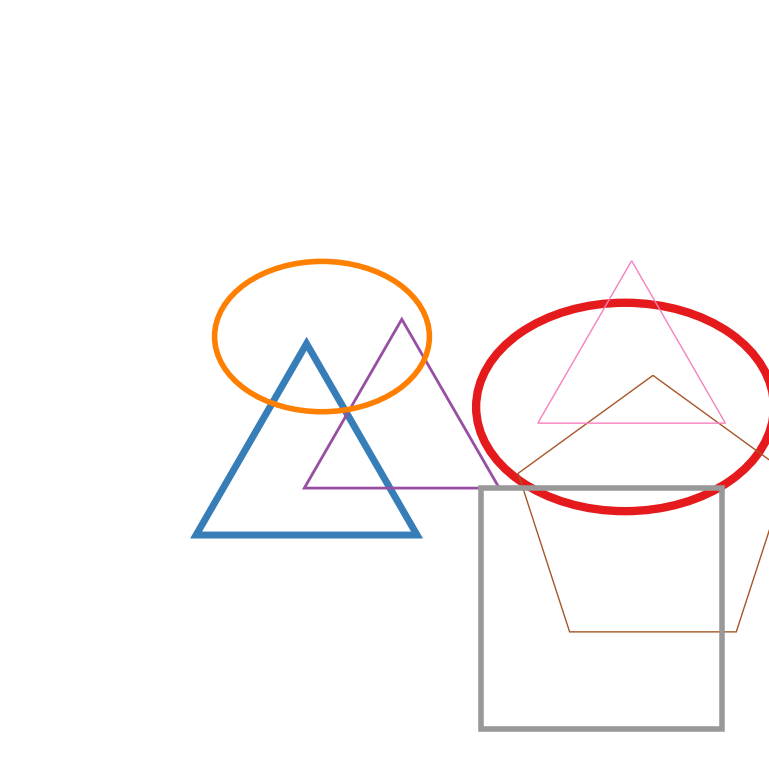[{"shape": "oval", "thickness": 3, "radius": 0.97, "center": [0.812, 0.471]}, {"shape": "triangle", "thickness": 2.5, "radius": 0.83, "center": [0.398, 0.388]}, {"shape": "triangle", "thickness": 1, "radius": 0.73, "center": [0.522, 0.439]}, {"shape": "oval", "thickness": 2, "radius": 0.7, "center": [0.418, 0.563]}, {"shape": "pentagon", "thickness": 0.5, "radius": 0.92, "center": [0.848, 0.328]}, {"shape": "triangle", "thickness": 0.5, "radius": 0.7, "center": [0.82, 0.521]}, {"shape": "square", "thickness": 2, "radius": 0.78, "center": [0.781, 0.21]}]